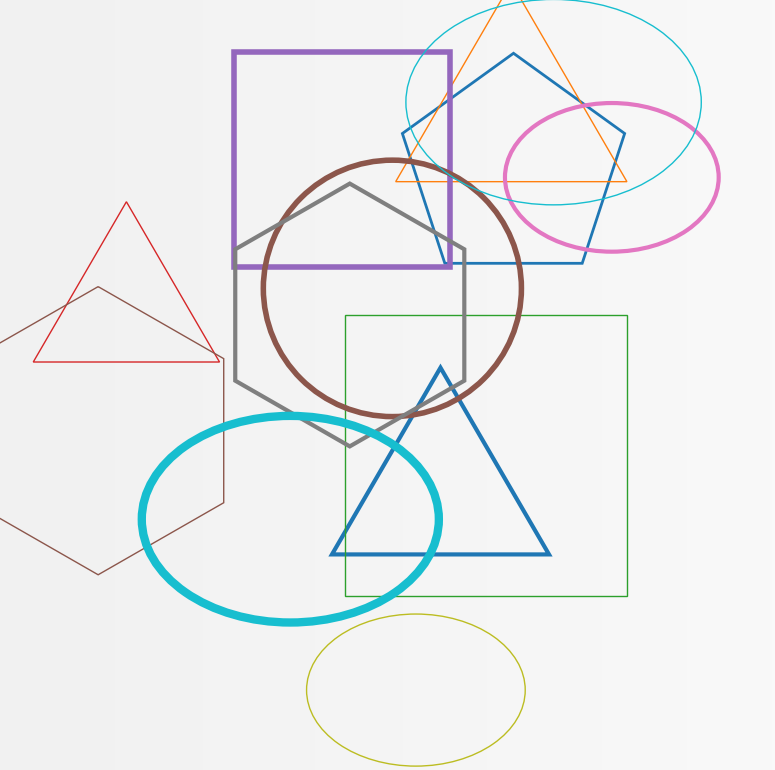[{"shape": "pentagon", "thickness": 1, "radius": 0.75, "center": [0.663, 0.78]}, {"shape": "triangle", "thickness": 1.5, "radius": 0.81, "center": [0.568, 0.361]}, {"shape": "triangle", "thickness": 0.5, "radius": 0.86, "center": [0.66, 0.85]}, {"shape": "square", "thickness": 0.5, "radius": 0.91, "center": [0.627, 0.408]}, {"shape": "triangle", "thickness": 0.5, "radius": 0.69, "center": [0.163, 0.599]}, {"shape": "square", "thickness": 2, "radius": 0.7, "center": [0.441, 0.792]}, {"shape": "hexagon", "thickness": 0.5, "radius": 0.94, "center": [0.127, 0.441]}, {"shape": "circle", "thickness": 2, "radius": 0.83, "center": [0.506, 0.625]}, {"shape": "oval", "thickness": 1.5, "radius": 0.69, "center": [0.789, 0.77]}, {"shape": "hexagon", "thickness": 1.5, "radius": 0.85, "center": [0.451, 0.591]}, {"shape": "oval", "thickness": 0.5, "radius": 0.71, "center": [0.537, 0.104]}, {"shape": "oval", "thickness": 0.5, "radius": 0.95, "center": [0.714, 0.867]}, {"shape": "oval", "thickness": 3, "radius": 0.96, "center": [0.375, 0.326]}]